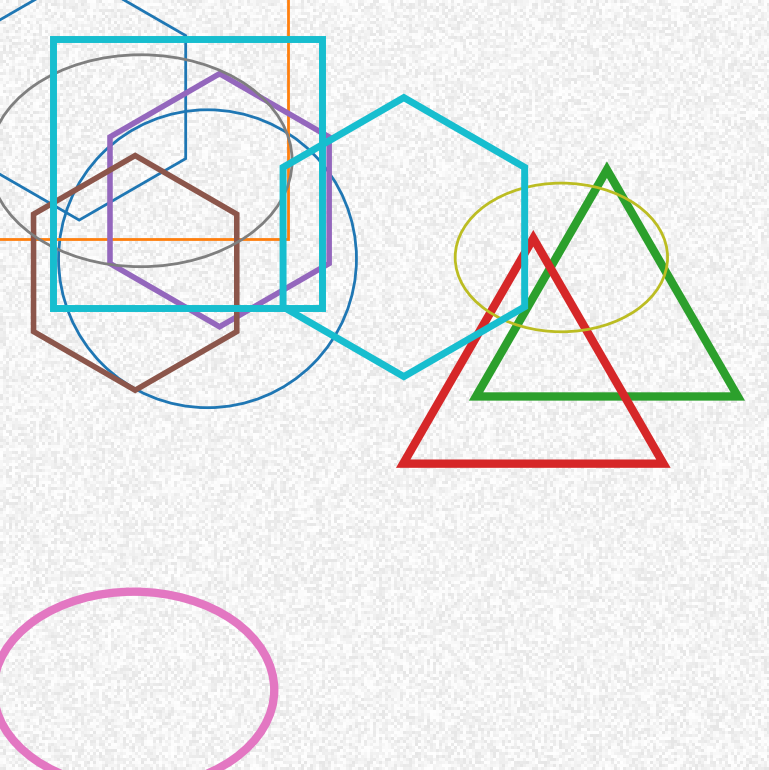[{"shape": "circle", "thickness": 1, "radius": 0.97, "center": [0.269, 0.664]}, {"shape": "hexagon", "thickness": 1, "radius": 0.8, "center": [0.103, 0.874]}, {"shape": "square", "thickness": 1, "radius": 0.99, "center": [0.176, 0.887]}, {"shape": "triangle", "thickness": 3, "radius": 0.98, "center": [0.788, 0.583]}, {"shape": "triangle", "thickness": 3, "radius": 0.98, "center": [0.693, 0.495]}, {"shape": "hexagon", "thickness": 2, "radius": 0.82, "center": [0.285, 0.74]}, {"shape": "hexagon", "thickness": 2, "radius": 0.76, "center": [0.176, 0.646]}, {"shape": "oval", "thickness": 3, "radius": 0.91, "center": [0.174, 0.104]}, {"shape": "oval", "thickness": 1, "radius": 0.98, "center": [0.183, 0.791]}, {"shape": "oval", "thickness": 1, "radius": 0.69, "center": [0.729, 0.666]}, {"shape": "hexagon", "thickness": 2.5, "radius": 0.91, "center": [0.524, 0.692]}, {"shape": "square", "thickness": 2.5, "radius": 0.87, "center": [0.243, 0.775]}]